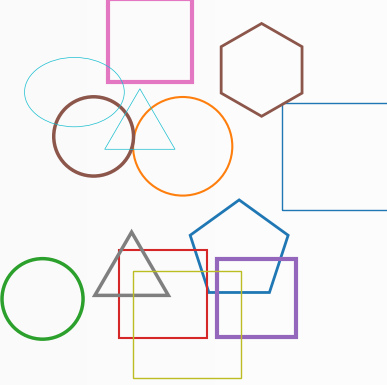[{"shape": "pentagon", "thickness": 2, "radius": 0.66, "center": [0.617, 0.348]}, {"shape": "square", "thickness": 1, "radius": 0.7, "center": [0.868, 0.594]}, {"shape": "circle", "thickness": 1.5, "radius": 0.64, "center": [0.471, 0.62]}, {"shape": "circle", "thickness": 2.5, "radius": 0.52, "center": [0.11, 0.224]}, {"shape": "square", "thickness": 1.5, "radius": 0.57, "center": [0.421, 0.235]}, {"shape": "square", "thickness": 3, "radius": 0.51, "center": [0.662, 0.226]}, {"shape": "hexagon", "thickness": 2, "radius": 0.6, "center": [0.675, 0.818]}, {"shape": "circle", "thickness": 2.5, "radius": 0.51, "center": [0.242, 0.646]}, {"shape": "square", "thickness": 3, "radius": 0.54, "center": [0.387, 0.894]}, {"shape": "triangle", "thickness": 2.5, "radius": 0.55, "center": [0.34, 0.288]}, {"shape": "square", "thickness": 1, "radius": 0.7, "center": [0.483, 0.156]}, {"shape": "oval", "thickness": 0.5, "radius": 0.64, "center": [0.192, 0.761]}, {"shape": "triangle", "thickness": 0.5, "radius": 0.52, "center": [0.361, 0.665]}]